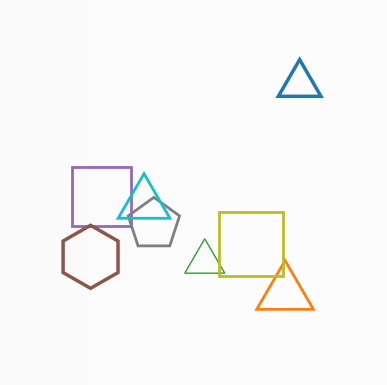[{"shape": "triangle", "thickness": 2.5, "radius": 0.32, "center": [0.773, 0.782]}, {"shape": "triangle", "thickness": 2, "radius": 0.42, "center": [0.736, 0.239]}, {"shape": "triangle", "thickness": 1, "radius": 0.3, "center": [0.528, 0.32]}, {"shape": "square", "thickness": 2, "radius": 0.38, "center": [0.262, 0.49]}, {"shape": "hexagon", "thickness": 2.5, "radius": 0.41, "center": [0.234, 0.333]}, {"shape": "pentagon", "thickness": 2, "radius": 0.35, "center": [0.397, 0.418]}, {"shape": "square", "thickness": 2, "radius": 0.41, "center": [0.647, 0.365]}, {"shape": "triangle", "thickness": 2, "radius": 0.39, "center": [0.372, 0.472]}]